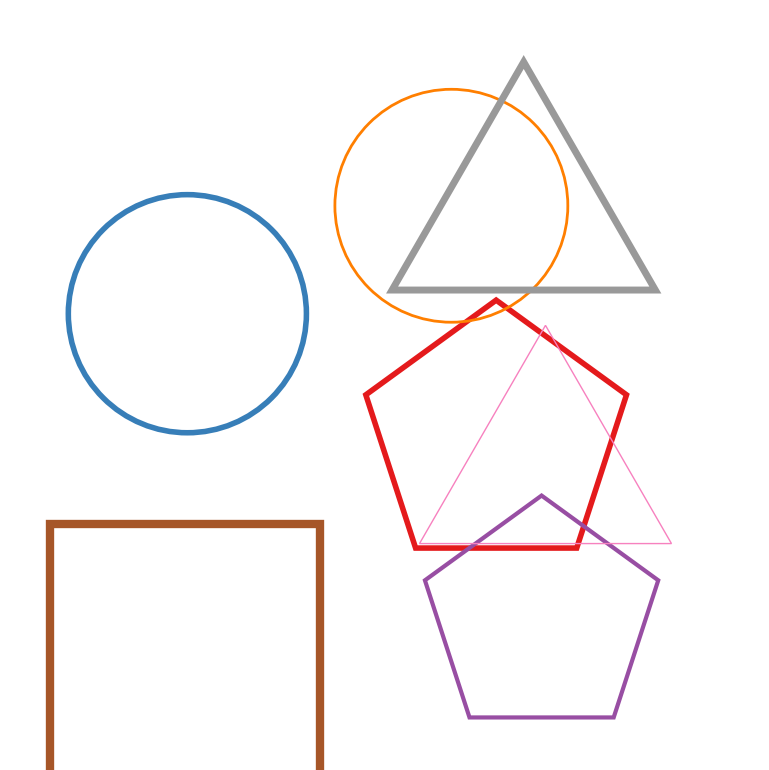[{"shape": "pentagon", "thickness": 2, "radius": 0.89, "center": [0.644, 0.432]}, {"shape": "circle", "thickness": 2, "radius": 0.77, "center": [0.243, 0.593]}, {"shape": "pentagon", "thickness": 1.5, "radius": 0.8, "center": [0.703, 0.197]}, {"shape": "circle", "thickness": 1, "radius": 0.76, "center": [0.586, 0.733]}, {"shape": "square", "thickness": 3, "radius": 0.88, "center": [0.24, 0.143]}, {"shape": "triangle", "thickness": 0.5, "radius": 0.94, "center": [0.708, 0.389]}, {"shape": "triangle", "thickness": 2.5, "radius": 0.99, "center": [0.68, 0.722]}]